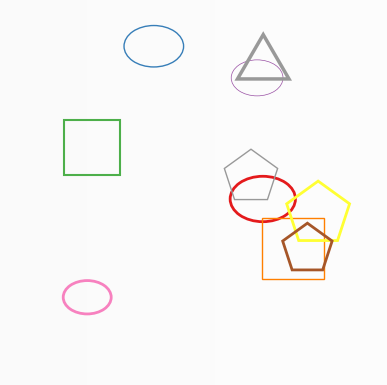[{"shape": "oval", "thickness": 2, "radius": 0.42, "center": [0.678, 0.483]}, {"shape": "oval", "thickness": 1, "radius": 0.38, "center": [0.397, 0.88]}, {"shape": "square", "thickness": 1.5, "radius": 0.36, "center": [0.238, 0.617]}, {"shape": "oval", "thickness": 0.5, "radius": 0.33, "center": [0.663, 0.798]}, {"shape": "square", "thickness": 1, "radius": 0.4, "center": [0.757, 0.354]}, {"shape": "pentagon", "thickness": 2, "radius": 0.43, "center": [0.821, 0.444]}, {"shape": "pentagon", "thickness": 2, "radius": 0.34, "center": [0.793, 0.353]}, {"shape": "oval", "thickness": 2, "radius": 0.31, "center": [0.225, 0.228]}, {"shape": "pentagon", "thickness": 1, "radius": 0.36, "center": [0.648, 0.54]}, {"shape": "triangle", "thickness": 2.5, "radius": 0.38, "center": [0.679, 0.833]}]